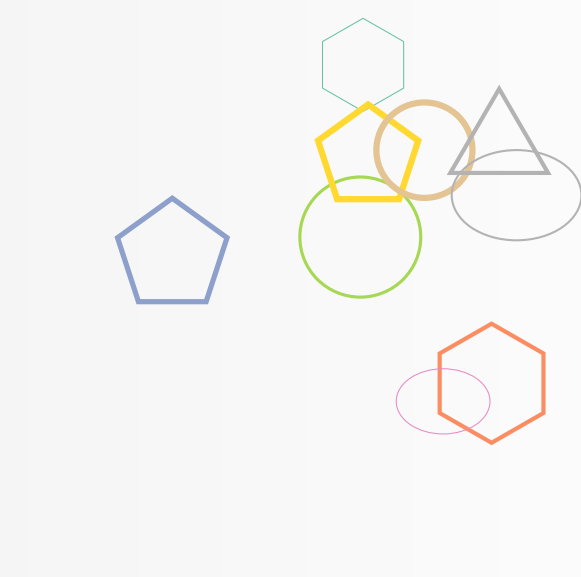[{"shape": "hexagon", "thickness": 0.5, "radius": 0.4, "center": [0.625, 0.887]}, {"shape": "hexagon", "thickness": 2, "radius": 0.52, "center": [0.846, 0.336]}, {"shape": "pentagon", "thickness": 2.5, "radius": 0.5, "center": [0.296, 0.557]}, {"shape": "oval", "thickness": 0.5, "radius": 0.4, "center": [0.762, 0.304]}, {"shape": "circle", "thickness": 1.5, "radius": 0.52, "center": [0.62, 0.589]}, {"shape": "pentagon", "thickness": 3, "radius": 0.45, "center": [0.633, 0.728]}, {"shape": "circle", "thickness": 3, "radius": 0.41, "center": [0.73, 0.739]}, {"shape": "oval", "thickness": 1, "radius": 0.56, "center": [0.889, 0.661]}, {"shape": "triangle", "thickness": 2, "radius": 0.49, "center": [0.859, 0.748]}]